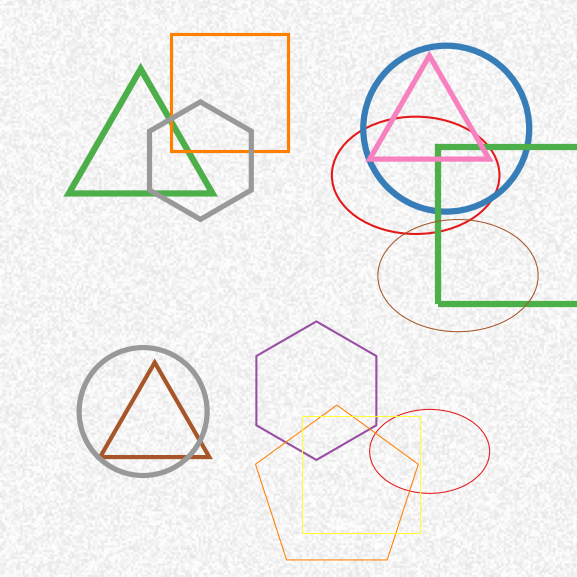[{"shape": "oval", "thickness": 1, "radius": 0.73, "center": [0.72, 0.696]}, {"shape": "oval", "thickness": 0.5, "radius": 0.52, "center": [0.744, 0.218]}, {"shape": "circle", "thickness": 3, "radius": 0.72, "center": [0.773, 0.776]}, {"shape": "square", "thickness": 3, "radius": 0.68, "center": [0.895, 0.609]}, {"shape": "triangle", "thickness": 3, "radius": 0.72, "center": [0.244, 0.736]}, {"shape": "hexagon", "thickness": 1, "radius": 0.6, "center": [0.548, 0.323]}, {"shape": "pentagon", "thickness": 0.5, "radius": 0.74, "center": [0.583, 0.149]}, {"shape": "square", "thickness": 1.5, "radius": 0.51, "center": [0.397, 0.839]}, {"shape": "square", "thickness": 0.5, "radius": 0.51, "center": [0.626, 0.177]}, {"shape": "triangle", "thickness": 2, "radius": 0.55, "center": [0.268, 0.262]}, {"shape": "oval", "thickness": 0.5, "radius": 0.69, "center": [0.793, 0.522]}, {"shape": "triangle", "thickness": 2.5, "radius": 0.6, "center": [0.744, 0.783]}, {"shape": "circle", "thickness": 2.5, "radius": 0.55, "center": [0.248, 0.287]}, {"shape": "hexagon", "thickness": 2.5, "radius": 0.51, "center": [0.347, 0.721]}]